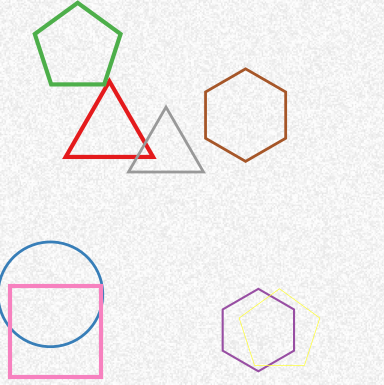[{"shape": "triangle", "thickness": 3, "radius": 0.66, "center": [0.284, 0.658]}, {"shape": "circle", "thickness": 2, "radius": 0.68, "center": [0.131, 0.235]}, {"shape": "pentagon", "thickness": 3, "radius": 0.59, "center": [0.202, 0.876]}, {"shape": "hexagon", "thickness": 1.5, "radius": 0.54, "center": [0.671, 0.143]}, {"shape": "pentagon", "thickness": 0.5, "radius": 0.55, "center": [0.726, 0.14]}, {"shape": "hexagon", "thickness": 2, "radius": 0.6, "center": [0.638, 0.701]}, {"shape": "square", "thickness": 3, "radius": 0.59, "center": [0.145, 0.139]}, {"shape": "triangle", "thickness": 2, "radius": 0.56, "center": [0.431, 0.609]}]